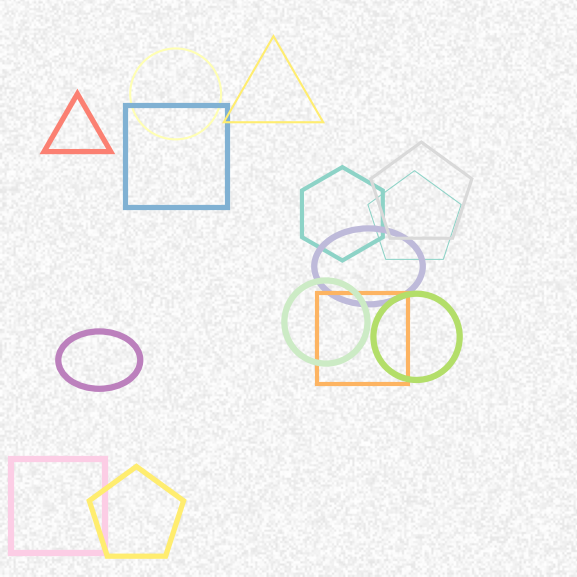[{"shape": "pentagon", "thickness": 0.5, "radius": 0.42, "center": [0.718, 0.619]}, {"shape": "hexagon", "thickness": 2, "radius": 0.4, "center": [0.593, 0.629]}, {"shape": "circle", "thickness": 1, "radius": 0.39, "center": [0.304, 0.837]}, {"shape": "oval", "thickness": 3, "radius": 0.47, "center": [0.638, 0.538]}, {"shape": "triangle", "thickness": 2.5, "radius": 0.33, "center": [0.134, 0.77]}, {"shape": "square", "thickness": 2.5, "radius": 0.44, "center": [0.305, 0.729]}, {"shape": "square", "thickness": 2, "radius": 0.39, "center": [0.627, 0.414]}, {"shape": "circle", "thickness": 3, "radius": 0.37, "center": [0.721, 0.416]}, {"shape": "square", "thickness": 3, "radius": 0.41, "center": [0.1, 0.122]}, {"shape": "pentagon", "thickness": 1.5, "radius": 0.46, "center": [0.73, 0.661]}, {"shape": "oval", "thickness": 3, "radius": 0.35, "center": [0.172, 0.376]}, {"shape": "circle", "thickness": 3, "radius": 0.36, "center": [0.564, 0.442]}, {"shape": "pentagon", "thickness": 2.5, "radius": 0.43, "center": [0.236, 0.106]}, {"shape": "triangle", "thickness": 1, "radius": 0.5, "center": [0.474, 0.837]}]